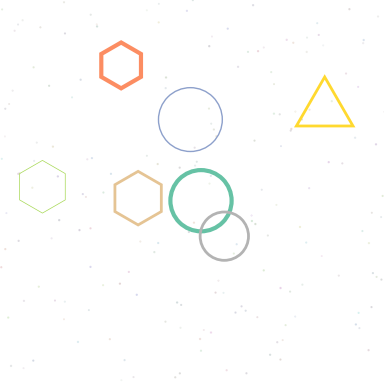[{"shape": "circle", "thickness": 3, "radius": 0.4, "center": [0.522, 0.479]}, {"shape": "hexagon", "thickness": 3, "radius": 0.3, "center": [0.315, 0.83]}, {"shape": "circle", "thickness": 1, "radius": 0.41, "center": [0.495, 0.689]}, {"shape": "hexagon", "thickness": 0.5, "radius": 0.34, "center": [0.11, 0.515]}, {"shape": "triangle", "thickness": 2, "radius": 0.42, "center": [0.843, 0.715]}, {"shape": "hexagon", "thickness": 2, "radius": 0.35, "center": [0.359, 0.485]}, {"shape": "circle", "thickness": 2, "radius": 0.31, "center": [0.583, 0.387]}]